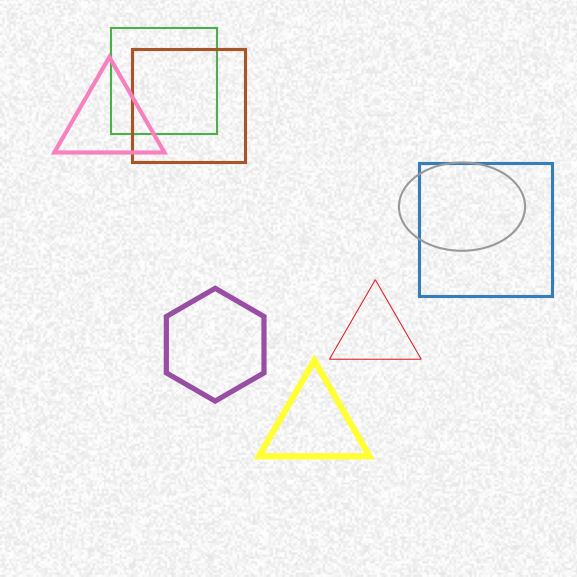[{"shape": "triangle", "thickness": 0.5, "radius": 0.46, "center": [0.65, 0.423]}, {"shape": "square", "thickness": 1.5, "radius": 0.58, "center": [0.841, 0.601]}, {"shape": "square", "thickness": 1, "radius": 0.46, "center": [0.284, 0.859]}, {"shape": "hexagon", "thickness": 2.5, "radius": 0.49, "center": [0.373, 0.402]}, {"shape": "triangle", "thickness": 3, "radius": 0.55, "center": [0.544, 0.264]}, {"shape": "square", "thickness": 1.5, "radius": 0.49, "center": [0.326, 0.816]}, {"shape": "triangle", "thickness": 2, "radius": 0.55, "center": [0.189, 0.79]}, {"shape": "oval", "thickness": 1, "radius": 0.55, "center": [0.8, 0.641]}]